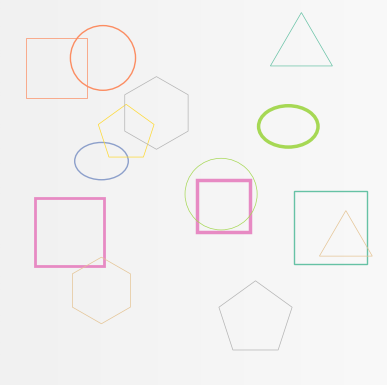[{"shape": "square", "thickness": 1, "radius": 0.47, "center": [0.853, 0.408]}, {"shape": "triangle", "thickness": 0.5, "radius": 0.46, "center": [0.778, 0.875]}, {"shape": "square", "thickness": 0.5, "radius": 0.39, "center": [0.146, 0.824]}, {"shape": "circle", "thickness": 1, "radius": 0.42, "center": [0.266, 0.849]}, {"shape": "oval", "thickness": 1, "radius": 0.35, "center": [0.262, 0.582]}, {"shape": "square", "thickness": 2, "radius": 0.45, "center": [0.18, 0.397]}, {"shape": "square", "thickness": 2.5, "radius": 0.34, "center": [0.577, 0.464]}, {"shape": "oval", "thickness": 2.5, "radius": 0.38, "center": [0.744, 0.672]}, {"shape": "circle", "thickness": 0.5, "radius": 0.47, "center": [0.571, 0.496]}, {"shape": "pentagon", "thickness": 0.5, "radius": 0.38, "center": [0.326, 0.653]}, {"shape": "hexagon", "thickness": 0.5, "radius": 0.43, "center": [0.262, 0.246]}, {"shape": "triangle", "thickness": 0.5, "radius": 0.39, "center": [0.893, 0.374]}, {"shape": "hexagon", "thickness": 0.5, "radius": 0.47, "center": [0.404, 0.707]}, {"shape": "pentagon", "thickness": 0.5, "radius": 0.5, "center": [0.659, 0.171]}]